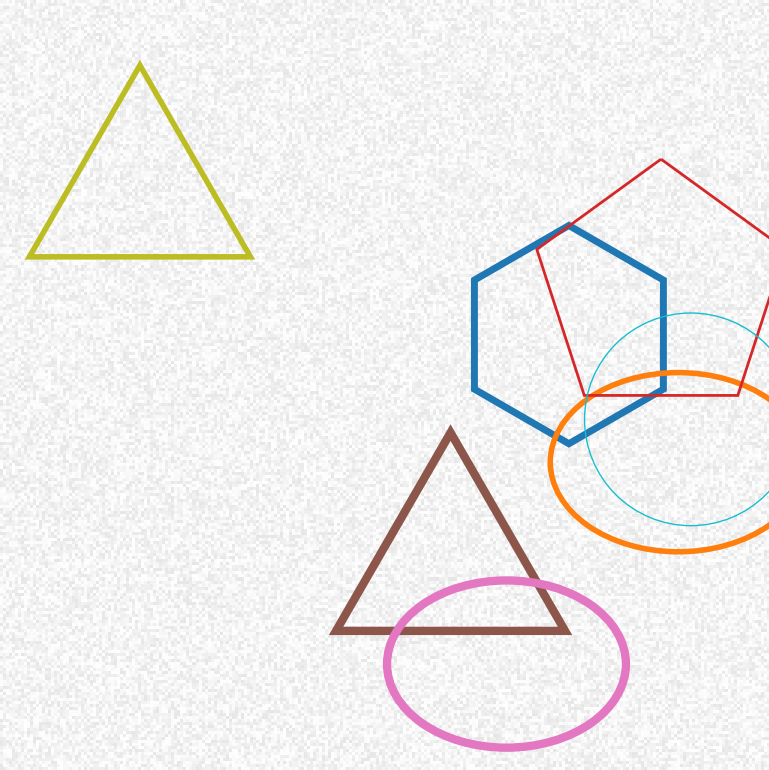[{"shape": "hexagon", "thickness": 2.5, "radius": 0.71, "center": [0.739, 0.565]}, {"shape": "oval", "thickness": 2, "radius": 0.83, "center": [0.881, 0.4]}, {"shape": "pentagon", "thickness": 1, "radius": 0.85, "center": [0.859, 0.624]}, {"shape": "triangle", "thickness": 3, "radius": 0.86, "center": [0.585, 0.267]}, {"shape": "oval", "thickness": 3, "radius": 0.78, "center": [0.658, 0.138]}, {"shape": "triangle", "thickness": 2, "radius": 0.83, "center": [0.182, 0.749]}, {"shape": "circle", "thickness": 0.5, "radius": 0.69, "center": [0.897, 0.455]}]